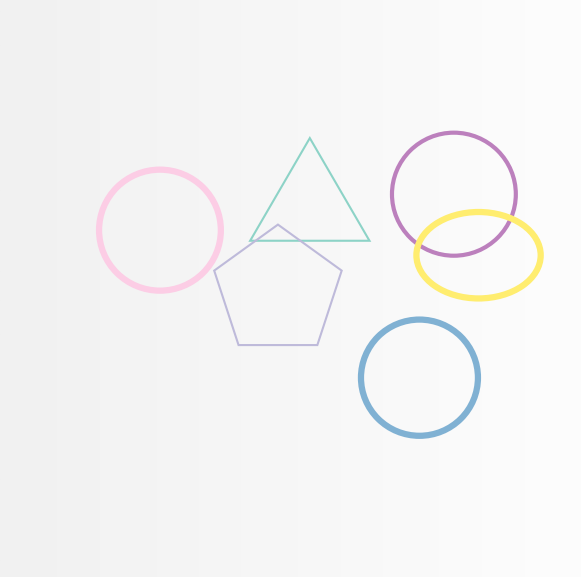[{"shape": "triangle", "thickness": 1, "radius": 0.59, "center": [0.533, 0.642]}, {"shape": "pentagon", "thickness": 1, "radius": 0.58, "center": [0.478, 0.495]}, {"shape": "circle", "thickness": 3, "radius": 0.5, "center": [0.722, 0.345]}, {"shape": "circle", "thickness": 3, "radius": 0.52, "center": [0.275, 0.601]}, {"shape": "circle", "thickness": 2, "radius": 0.53, "center": [0.781, 0.663]}, {"shape": "oval", "thickness": 3, "radius": 0.53, "center": [0.823, 0.557]}]